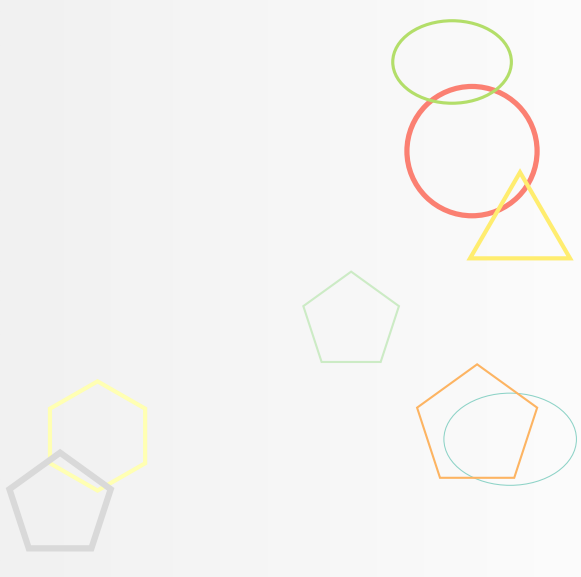[{"shape": "oval", "thickness": 0.5, "radius": 0.57, "center": [0.878, 0.239]}, {"shape": "hexagon", "thickness": 2, "radius": 0.47, "center": [0.168, 0.244]}, {"shape": "circle", "thickness": 2.5, "radius": 0.56, "center": [0.812, 0.737]}, {"shape": "pentagon", "thickness": 1, "radius": 0.54, "center": [0.821, 0.26]}, {"shape": "oval", "thickness": 1.5, "radius": 0.51, "center": [0.778, 0.892]}, {"shape": "pentagon", "thickness": 3, "radius": 0.46, "center": [0.103, 0.124]}, {"shape": "pentagon", "thickness": 1, "radius": 0.43, "center": [0.604, 0.442]}, {"shape": "triangle", "thickness": 2, "radius": 0.5, "center": [0.895, 0.601]}]